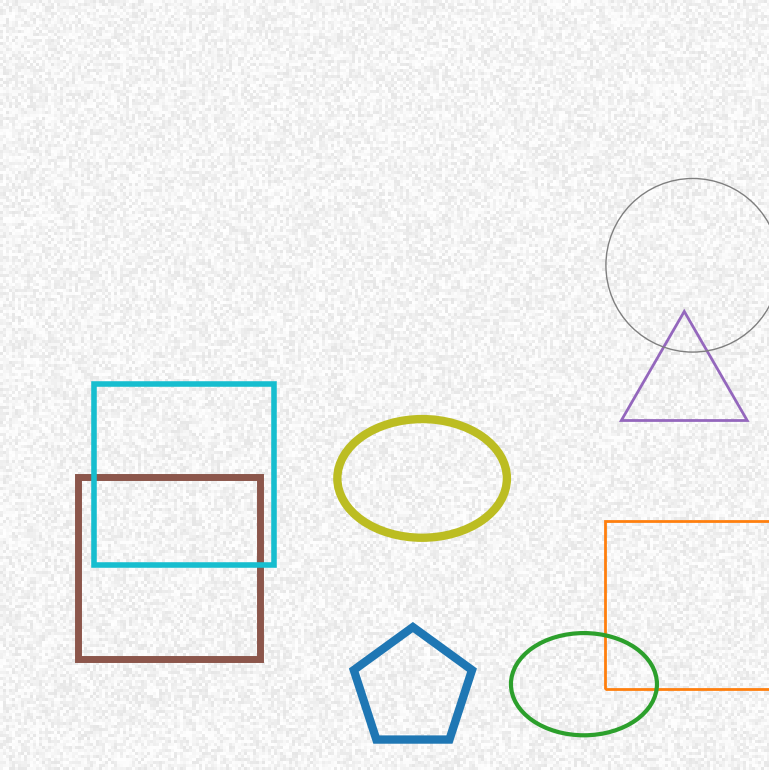[{"shape": "pentagon", "thickness": 3, "radius": 0.4, "center": [0.536, 0.105]}, {"shape": "square", "thickness": 1, "radius": 0.55, "center": [0.894, 0.215]}, {"shape": "oval", "thickness": 1.5, "radius": 0.47, "center": [0.758, 0.111]}, {"shape": "triangle", "thickness": 1, "radius": 0.47, "center": [0.889, 0.501]}, {"shape": "square", "thickness": 2.5, "radius": 0.59, "center": [0.219, 0.262]}, {"shape": "circle", "thickness": 0.5, "radius": 0.56, "center": [0.9, 0.655]}, {"shape": "oval", "thickness": 3, "radius": 0.55, "center": [0.548, 0.379]}, {"shape": "square", "thickness": 2, "radius": 0.59, "center": [0.239, 0.384]}]